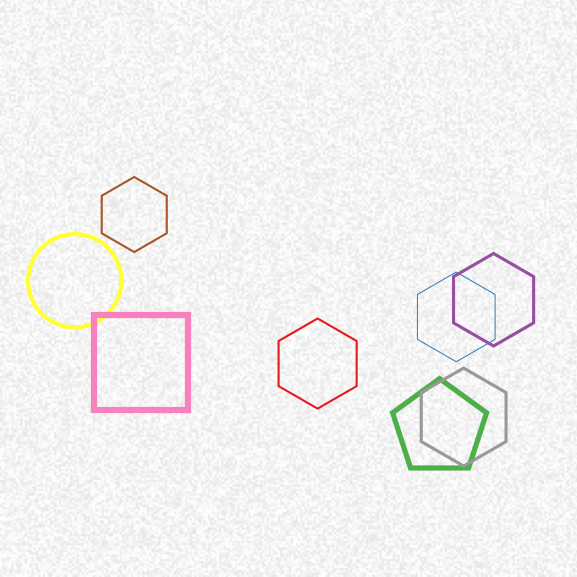[{"shape": "hexagon", "thickness": 1, "radius": 0.39, "center": [0.55, 0.37]}, {"shape": "hexagon", "thickness": 0.5, "radius": 0.39, "center": [0.79, 0.45]}, {"shape": "pentagon", "thickness": 2.5, "radius": 0.43, "center": [0.761, 0.258]}, {"shape": "hexagon", "thickness": 1.5, "radius": 0.4, "center": [0.855, 0.48]}, {"shape": "circle", "thickness": 2, "radius": 0.4, "center": [0.129, 0.513]}, {"shape": "hexagon", "thickness": 1, "radius": 0.33, "center": [0.232, 0.628]}, {"shape": "square", "thickness": 3, "radius": 0.41, "center": [0.244, 0.372]}, {"shape": "hexagon", "thickness": 1.5, "radius": 0.42, "center": [0.803, 0.277]}]